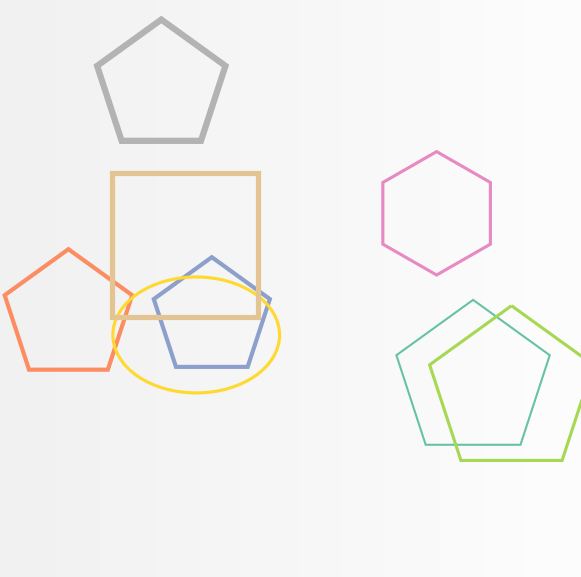[{"shape": "pentagon", "thickness": 1, "radius": 0.69, "center": [0.814, 0.341]}, {"shape": "pentagon", "thickness": 2, "radius": 0.58, "center": [0.118, 0.452]}, {"shape": "pentagon", "thickness": 2, "radius": 0.52, "center": [0.364, 0.449]}, {"shape": "hexagon", "thickness": 1.5, "radius": 0.53, "center": [0.751, 0.63]}, {"shape": "pentagon", "thickness": 1.5, "radius": 0.74, "center": [0.88, 0.322]}, {"shape": "oval", "thickness": 1.5, "radius": 0.72, "center": [0.338, 0.419]}, {"shape": "square", "thickness": 2.5, "radius": 0.63, "center": [0.319, 0.575]}, {"shape": "pentagon", "thickness": 3, "radius": 0.58, "center": [0.277, 0.849]}]